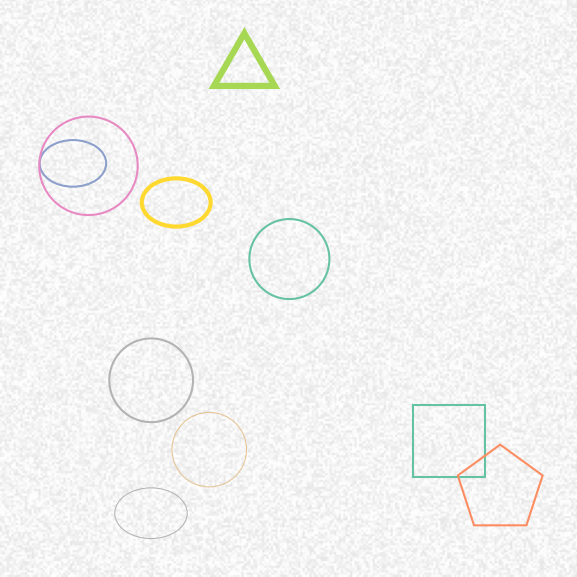[{"shape": "circle", "thickness": 1, "radius": 0.35, "center": [0.501, 0.551]}, {"shape": "square", "thickness": 1, "radius": 0.31, "center": [0.777, 0.236]}, {"shape": "pentagon", "thickness": 1, "radius": 0.39, "center": [0.866, 0.152]}, {"shape": "oval", "thickness": 1, "radius": 0.29, "center": [0.126, 0.716]}, {"shape": "circle", "thickness": 1, "radius": 0.43, "center": [0.153, 0.712]}, {"shape": "triangle", "thickness": 3, "radius": 0.3, "center": [0.423, 0.881]}, {"shape": "oval", "thickness": 2, "radius": 0.3, "center": [0.305, 0.649]}, {"shape": "circle", "thickness": 0.5, "radius": 0.32, "center": [0.362, 0.221]}, {"shape": "oval", "thickness": 0.5, "radius": 0.31, "center": [0.261, 0.11]}, {"shape": "circle", "thickness": 1, "radius": 0.36, "center": [0.262, 0.341]}]